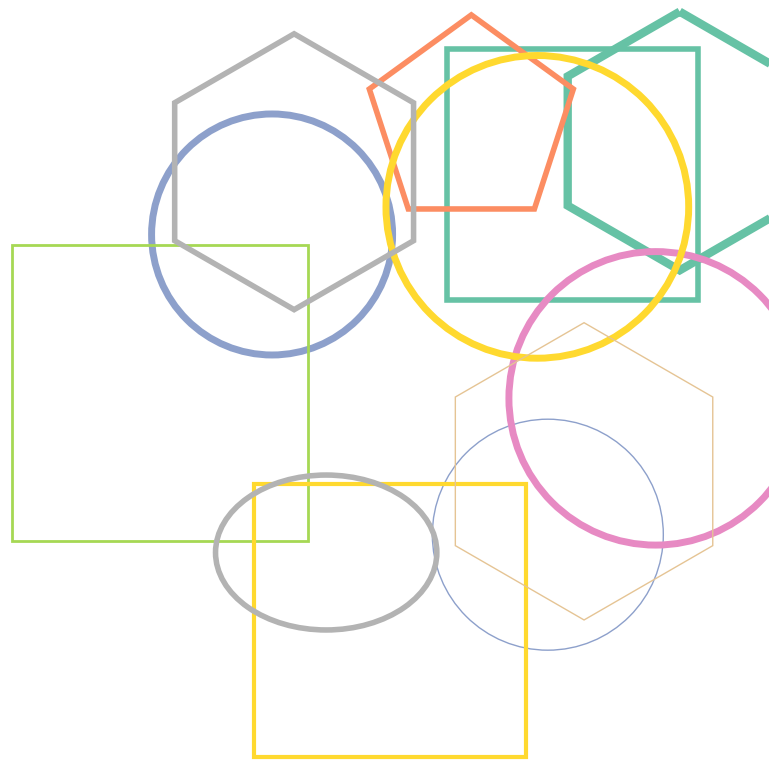[{"shape": "hexagon", "thickness": 3, "radius": 0.84, "center": [0.883, 0.817]}, {"shape": "square", "thickness": 2, "radius": 0.81, "center": [0.744, 0.773]}, {"shape": "pentagon", "thickness": 2, "radius": 0.7, "center": [0.612, 0.841]}, {"shape": "circle", "thickness": 2.5, "radius": 0.78, "center": [0.353, 0.695]}, {"shape": "circle", "thickness": 0.5, "radius": 0.75, "center": [0.711, 0.306]}, {"shape": "circle", "thickness": 2.5, "radius": 0.95, "center": [0.852, 0.483]}, {"shape": "square", "thickness": 1, "radius": 0.96, "center": [0.208, 0.49]}, {"shape": "circle", "thickness": 2.5, "radius": 0.98, "center": [0.698, 0.731]}, {"shape": "square", "thickness": 1.5, "radius": 0.88, "center": [0.506, 0.194]}, {"shape": "hexagon", "thickness": 0.5, "radius": 0.97, "center": [0.759, 0.388]}, {"shape": "hexagon", "thickness": 2, "radius": 0.9, "center": [0.382, 0.777]}, {"shape": "oval", "thickness": 2, "radius": 0.72, "center": [0.424, 0.282]}]